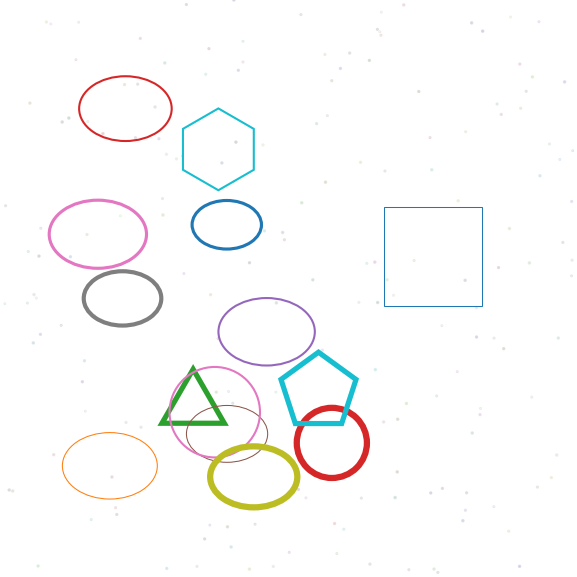[{"shape": "oval", "thickness": 1.5, "radius": 0.3, "center": [0.393, 0.61]}, {"shape": "square", "thickness": 0.5, "radius": 0.43, "center": [0.75, 0.555]}, {"shape": "oval", "thickness": 0.5, "radius": 0.41, "center": [0.19, 0.193]}, {"shape": "triangle", "thickness": 2.5, "radius": 0.31, "center": [0.334, 0.297]}, {"shape": "oval", "thickness": 1, "radius": 0.4, "center": [0.217, 0.811]}, {"shape": "circle", "thickness": 3, "radius": 0.3, "center": [0.575, 0.232]}, {"shape": "oval", "thickness": 1, "radius": 0.42, "center": [0.462, 0.425]}, {"shape": "oval", "thickness": 0.5, "radius": 0.35, "center": [0.393, 0.248]}, {"shape": "oval", "thickness": 1.5, "radius": 0.42, "center": [0.169, 0.594]}, {"shape": "circle", "thickness": 1, "radius": 0.39, "center": [0.372, 0.285]}, {"shape": "oval", "thickness": 2, "radius": 0.34, "center": [0.212, 0.482]}, {"shape": "oval", "thickness": 3, "radius": 0.38, "center": [0.439, 0.173]}, {"shape": "pentagon", "thickness": 2.5, "radius": 0.34, "center": [0.552, 0.321]}, {"shape": "hexagon", "thickness": 1, "radius": 0.35, "center": [0.378, 0.741]}]